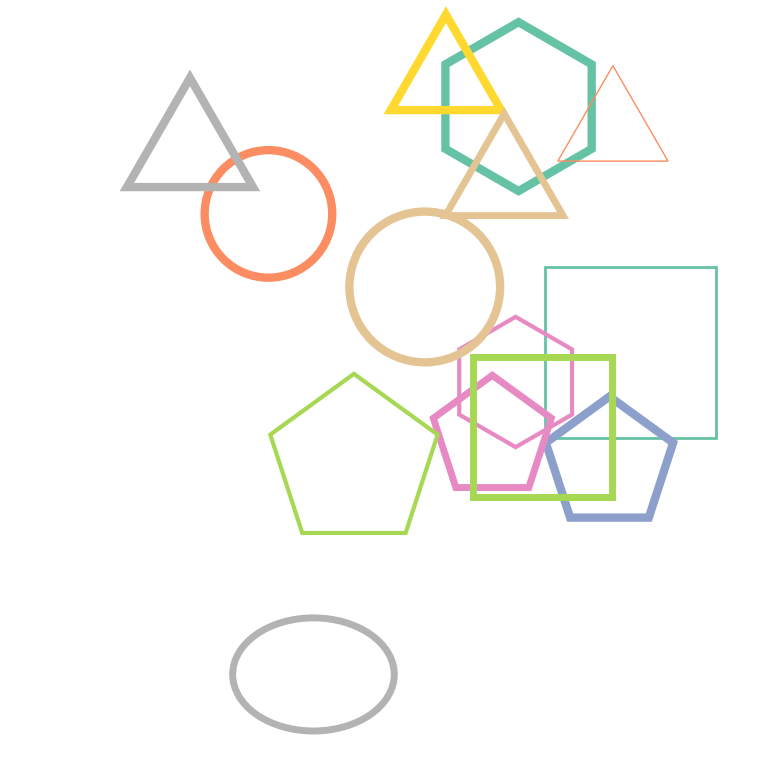[{"shape": "hexagon", "thickness": 3, "radius": 0.55, "center": [0.673, 0.862]}, {"shape": "square", "thickness": 1, "radius": 0.55, "center": [0.819, 0.542]}, {"shape": "circle", "thickness": 3, "radius": 0.41, "center": [0.349, 0.722]}, {"shape": "triangle", "thickness": 0.5, "radius": 0.41, "center": [0.796, 0.832]}, {"shape": "pentagon", "thickness": 3, "radius": 0.43, "center": [0.792, 0.398]}, {"shape": "hexagon", "thickness": 1.5, "radius": 0.42, "center": [0.67, 0.504]}, {"shape": "pentagon", "thickness": 2.5, "radius": 0.4, "center": [0.639, 0.432]}, {"shape": "square", "thickness": 2.5, "radius": 0.45, "center": [0.705, 0.446]}, {"shape": "pentagon", "thickness": 1.5, "radius": 0.57, "center": [0.46, 0.4]}, {"shape": "triangle", "thickness": 3, "radius": 0.41, "center": [0.579, 0.898]}, {"shape": "triangle", "thickness": 2.5, "radius": 0.44, "center": [0.655, 0.764]}, {"shape": "circle", "thickness": 3, "radius": 0.49, "center": [0.552, 0.627]}, {"shape": "triangle", "thickness": 3, "radius": 0.47, "center": [0.247, 0.804]}, {"shape": "oval", "thickness": 2.5, "radius": 0.52, "center": [0.407, 0.124]}]